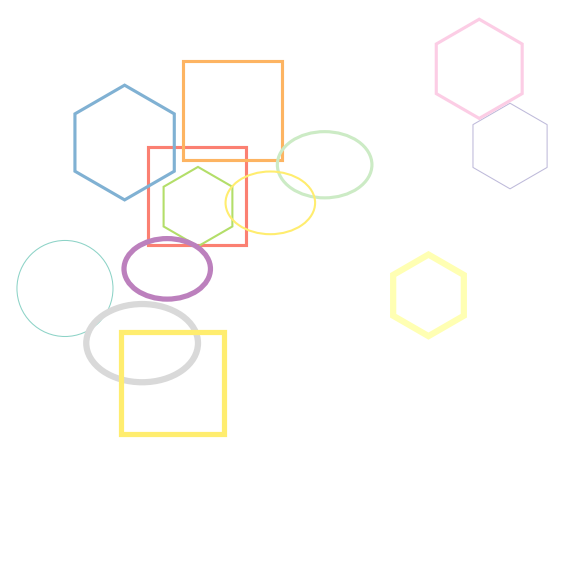[{"shape": "circle", "thickness": 0.5, "radius": 0.42, "center": [0.113, 0.5]}, {"shape": "hexagon", "thickness": 3, "radius": 0.35, "center": [0.742, 0.488]}, {"shape": "hexagon", "thickness": 0.5, "radius": 0.37, "center": [0.883, 0.746]}, {"shape": "square", "thickness": 1.5, "radius": 0.43, "center": [0.341, 0.66]}, {"shape": "hexagon", "thickness": 1.5, "radius": 0.5, "center": [0.216, 0.752]}, {"shape": "square", "thickness": 1.5, "radius": 0.43, "center": [0.403, 0.808]}, {"shape": "hexagon", "thickness": 1, "radius": 0.34, "center": [0.343, 0.641]}, {"shape": "hexagon", "thickness": 1.5, "radius": 0.43, "center": [0.83, 0.88]}, {"shape": "oval", "thickness": 3, "radius": 0.48, "center": [0.246, 0.405]}, {"shape": "oval", "thickness": 2.5, "radius": 0.37, "center": [0.29, 0.534]}, {"shape": "oval", "thickness": 1.5, "radius": 0.41, "center": [0.562, 0.714]}, {"shape": "square", "thickness": 2.5, "radius": 0.44, "center": [0.299, 0.336]}, {"shape": "oval", "thickness": 1, "radius": 0.39, "center": [0.468, 0.648]}]